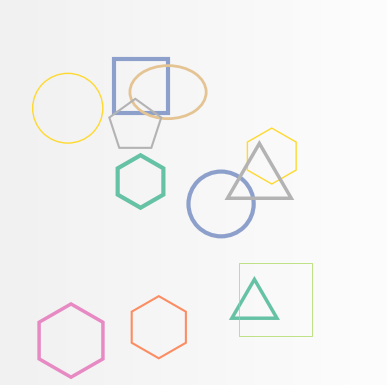[{"shape": "triangle", "thickness": 2.5, "radius": 0.34, "center": [0.657, 0.207]}, {"shape": "hexagon", "thickness": 3, "radius": 0.34, "center": [0.363, 0.529]}, {"shape": "hexagon", "thickness": 1.5, "radius": 0.4, "center": [0.41, 0.15]}, {"shape": "circle", "thickness": 3, "radius": 0.42, "center": [0.571, 0.47]}, {"shape": "square", "thickness": 3, "radius": 0.35, "center": [0.363, 0.777]}, {"shape": "hexagon", "thickness": 2.5, "radius": 0.48, "center": [0.183, 0.115]}, {"shape": "square", "thickness": 0.5, "radius": 0.47, "center": [0.71, 0.223]}, {"shape": "circle", "thickness": 1, "radius": 0.45, "center": [0.175, 0.719]}, {"shape": "hexagon", "thickness": 1, "radius": 0.36, "center": [0.701, 0.595]}, {"shape": "oval", "thickness": 2, "radius": 0.49, "center": [0.434, 0.761]}, {"shape": "pentagon", "thickness": 1.5, "radius": 0.35, "center": [0.349, 0.673]}, {"shape": "triangle", "thickness": 2.5, "radius": 0.47, "center": [0.669, 0.533]}]